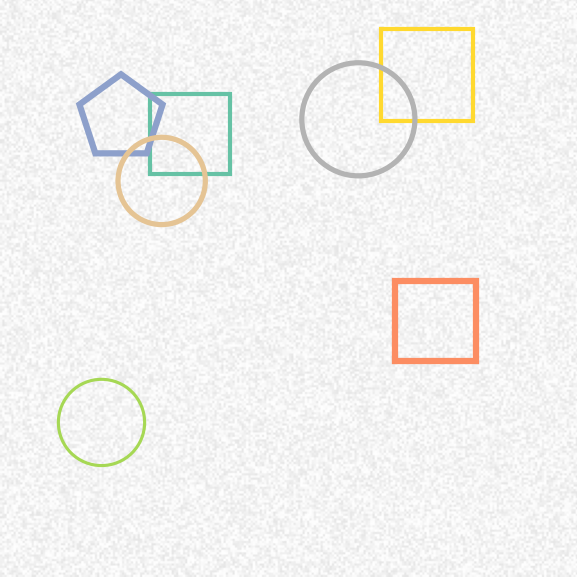[{"shape": "square", "thickness": 2, "radius": 0.34, "center": [0.33, 0.767]}, {"shape": "square", "thickness": 3, "radius": 0.35, "center": [0.754, 0.443]}, {"shape": "pentagon", "thickness": 3, "radius": 0.38, "center": [0.21, 0.795]}, {"shape": "circle", "thickness": 1.5, "radius": 0.37, "center": [0.176, 0.268]}, {"shape": "square", "thickness": 2, "radius": 0.4, "center": [0.74, 0.87]}, {"shape": "circle", "thickness": 2.5, "radius": 0.38, "center": [0.28, 0.686]}, {"shape": "circle", "thickness": 2.5, "radius": 0.49, "center": [0.621, 0.793]}]